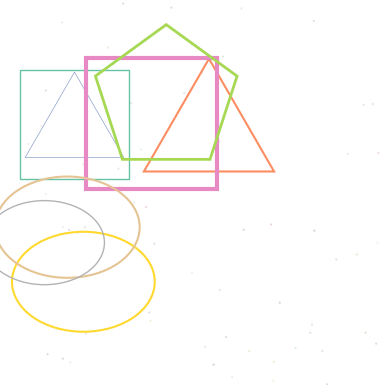[{"shape": "square", "thickness": 1, "radius": 0.71, "center": [0.193, 0.677]}, {"shape": "triangle", "thickness": 1.5, "radius": 0.98, "center": [0.543, 0.652]}, {"shape": "triangle", "thickness": 0.5, "radius": 0.74, "center": [0.193, 0.665]}, {"shape": "square", "thickness": 3, "radius": 0.85, "center": [0.395, 0.678]}, {"shape": "pentagon", "thickness": 2, "radius": 0.97, "center": [0.432, 0.743]}, {"shape": "oval", "thickness": 1.5, "radius": 0.93, "center": [0.217, 0.268]}, {"shape": "oval", "thickness": 1.5, "radius": 0.94, "center": [0.175, 0.41]}, {"shape": "oval", "thickness": 1, "radius": 0.78, "center": [0.115, 0.37]}]